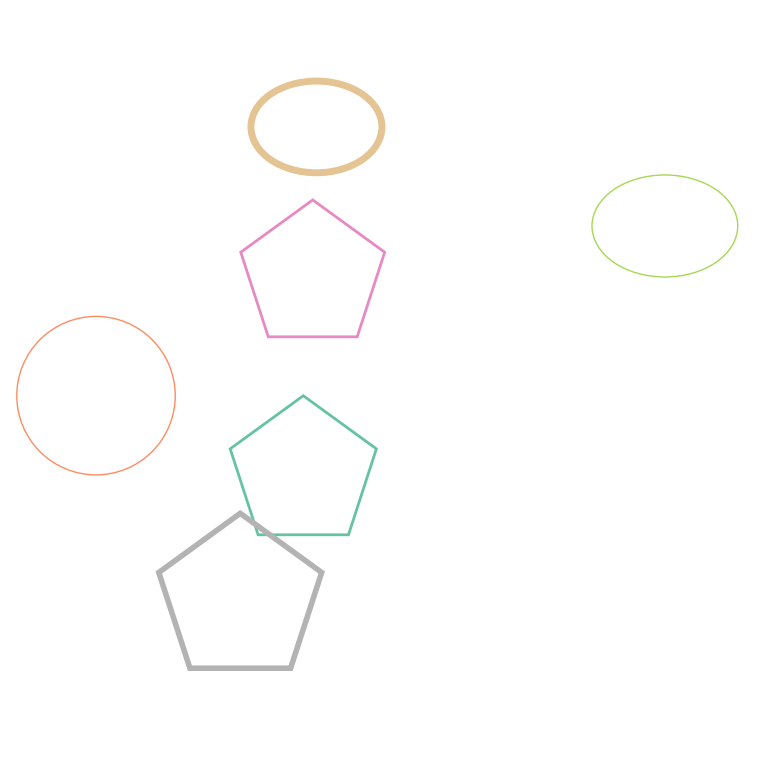[{"shape": "pentagon", "thickness": 1, "radius": 0.5, "center": [0.394, 0.386]}, {"shape": "circle", "thickness": 0.5, "radius": 0.51, "center": [0.125, 0.486]}, {"shape": "pentagon", "thickness": 1, "radius": 0.49, "center": [0.406, 0.642]}, {"shape": "oval", "thickness": 0.5, "radius": 0.47, "center": [0.863, 0.707]}, {"shape": "oval", "thickness": 2.5, "radius": 0.43, "center": [0.411, 0.835]}, {"shape": "pentagon", "thickness": 2, "radius": 0.56, "center": [0.312, 0.222]}]